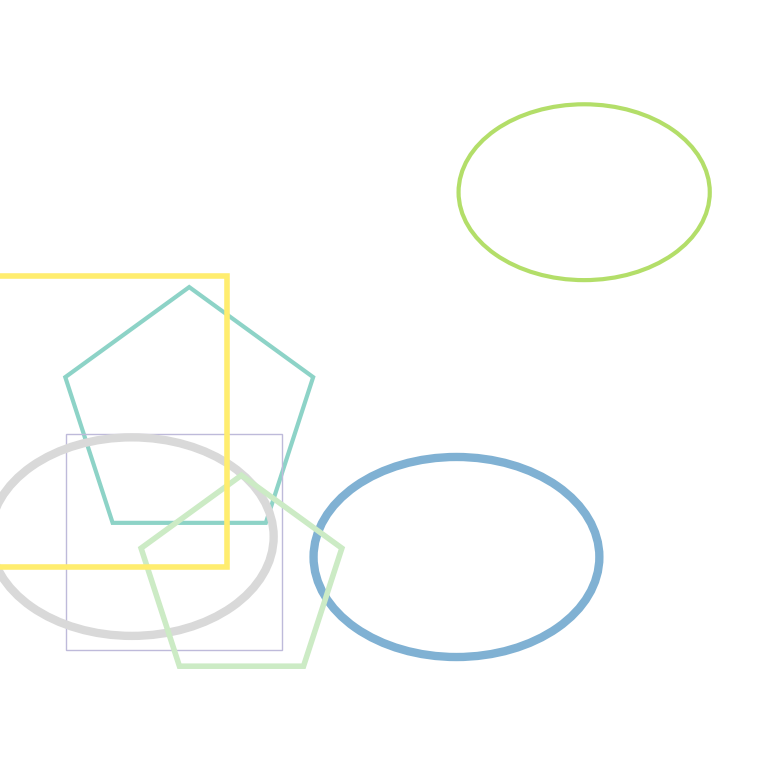[{"shape": "pentagon", "thickness": 1.5, "radius": 0.85, "center": [0.246, 0.458]}, {"shape": "square", "thickness": 0.5, "radius": 0.7, "center": [0.226, 0.296]}, {"shape": "oval", "thickness": 3, "radius": 0.93, "center": [0.593, 0.277]}, {"shape": "oval", "thickness": 1.5, "radius": 0.82, "center": [0.759, 0.75]}, {"shape": "oval", "thickness": 3, "radius": 0.92, "center": [0.171, 0.303]}, {"shape": "pentagon", "thickness": 2, "radius": 0.69, "center": [0.314, 0.246]}, {"shape": "square", "thickness": 2, "radius": 0.94, "center": [0.106, 0.453]}]